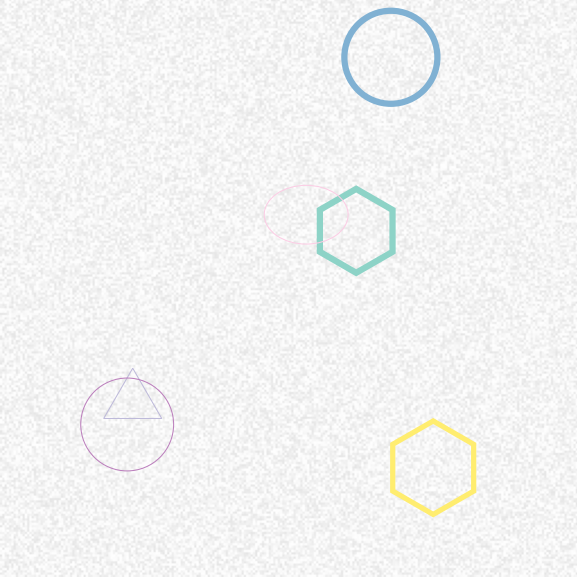[{"shape": "hexagon", "thickness": 3, "radius": 0.36, "center": [0.617, 0.599]}, {"shape": "triangle", "thickness": 0.5, "radius": 0.29, "center": [0.23, 0.304]}, {"shape": "circle", "thickness": 3, "radius": 0.4, "center": [0.677, 0.9]}, {"shape": "oval", "thickness": 0.5, "radius": 0.36, "center": [0.53, 0.627]}, {"shape": "circle", "thickness": 0.5, "radius": 0.4, "center": [0.22, 0.264]}, {"shape": "hexagon", "thickness": 2.5, "radius": 0.4, "center": [0.75, 0.189]}]